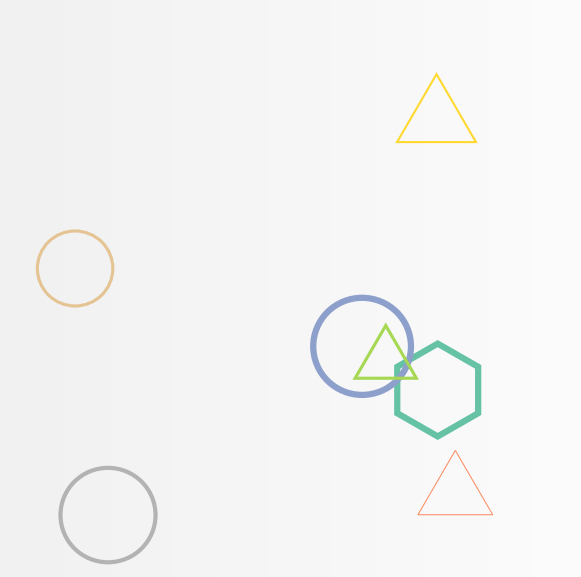[{"shape": "hexagon", "thickness": 3, "radius": 0.4, "center": [0.753, 0.324]}, {"shape": "triangle", "thickness": 0.5, "radius": 0.37, "center": [0.783, 0.145]}, {"shape": "circle", "thickness": 3, "radius": 0.42, "center": [0.623, 0.399]}, {"shape": "triangle", "thickness": 1.5, "radius": 0.3, "center": [0.664, 0.375]}, {"shape": "triangle", "thickness": 1, "radius": 0.39, "center": [0.751, 0.792]}, {"shape": "circle", "thickness": 1.5, "radius": 0.32, "center": [0.129, 0.534]}, {"shape": "circle", "thickness": 2, "radius": 0.41, "center": [0.186, 0.107]}]